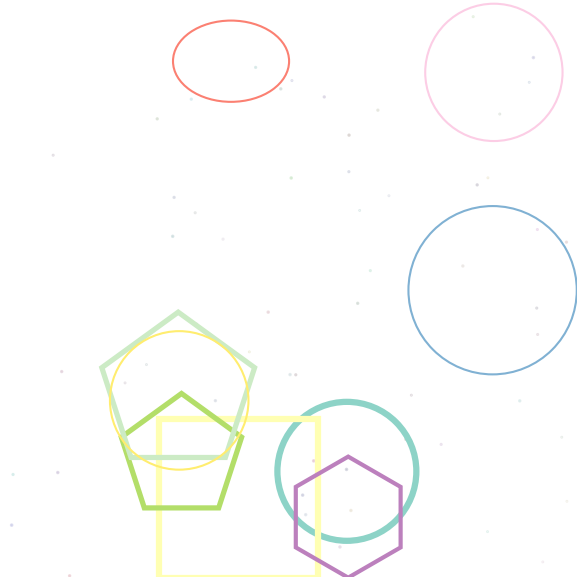[{"shape": "circle", "thickness": 3, "radius": 0.6, "center": [0.601, 0.183]}, {"shape": "square", "thickness": 3, "radius": 0.69, "center": [0.413, 0.136]}, {"shape": "oval", "thickness": 1, "radius": 0.5, "center": [0.4, 0.893]}, {"shape": "circle", "thickness": 1, "radius": 0.73, "center": [0.853, 0.497]}, {"shape": "pentagon", "thickness": 2.5, "radius": 0.55, "center": [0.314, 0.208]}, {"shape": "circle", "thickness": 1, "radius": 0.59, "center": [0.855, 0.874]}, {"shape": "hexagon", "thickness": 2, "radius": 0.52, "center": [0.603, 0.104]}, {"shape": "pentagon", "thickness": 2.5, "radius": 0.7, "center": [0.309, 0.319]}, {"shape": "circle", "thickness": 1, "radius": 0.6, "center": [0.31, 0.306]}]